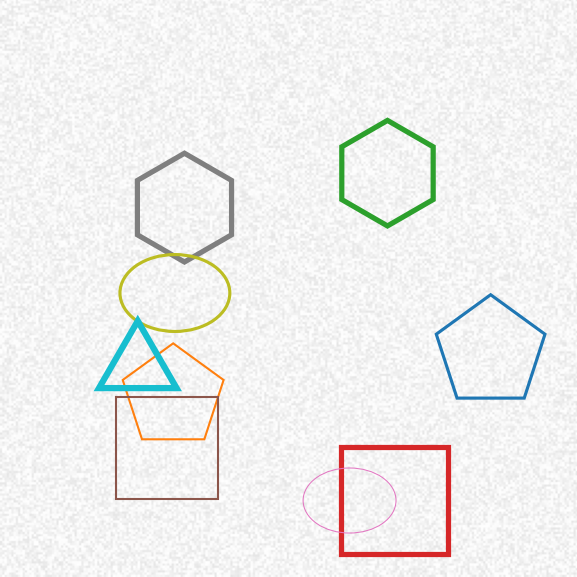[{"shape": "pentagon", "thickness": 1.5, "radius": 0.49, "center": [0.85, 0.39]}, {"shape": "pentagon", "thickness": 1, "radius": 0.46, "center": [0.3, 0.313]}, {"shape": "hexagon", "thickness": 2.5, "radius": 0.46, "center": [0.671, 0.699]}, {"shape": "square", "thickness": 2.5, "radius": 0.46, "center": [0.683, 0.132]}, {"shape": "square", "thickness": 1, "radius": 0.44, "center": [0.289, 0.223]}, {"shape": "oval", "thickness": 0.5, "radius": 0.4, "center": [0.605, 0.132]}, {"shape": "hexagon", "thickness": 2.5, "radius": 0.47, "center": [0.319, 0.64]}, {"shape": "oval", "thickness": 1.5, "radius": 0.48, "center": [0.303, 0.492]}, {"shape": "triangle", "thickness": 3, "radius": 0.39, "center": [0.239, 0.366]}]